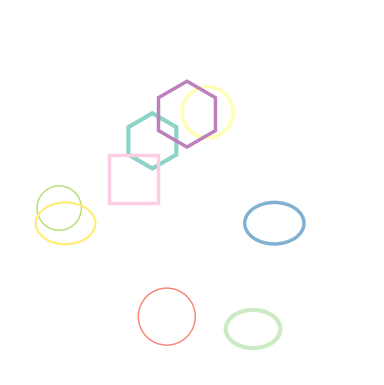[{"shape": "hexagon", "thickness": 3, "radius": 0.36, "center": [0.396, 0.634]}, {"shape": "circle", "thickness": 2.5, "radius": 0.33, "center": [0.539, 0.708]}, {"shape": "circle", "thickness": 1, "radius": 0.37, "center": [0.433, 0.178]}, {"shape": "oval", "thickness": 2.5, "radius": 0.39, "center": [0.713, 0.42]}, {"shape": "circle", "thickness": 1, "radius": 0.29, "center": [0.154, 0.46]}, {"shape": "square", "thickness": 2.5, "radius": 0.32, "center": [0.347, 0.535]}, {"shape": "hexagon", "thickness": 2.5, "radius": 0.43, "center": [0.486, 0.704]}, {"shape": "oval", "thickness": 3, "radius": 0.35, "center": [0.657, 0.145]}, {"shape": "oval", "thickness": 1.5, "radius": 0.39, "center": [0.17, 0.42]}]